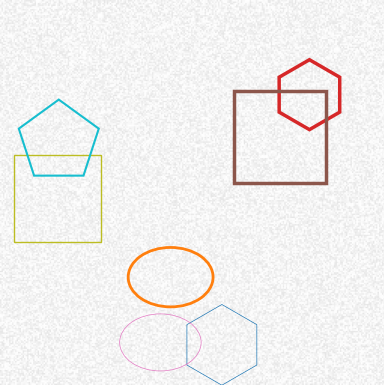[{"shape": "hexagon", "thickness": 0.5, "radius": 0.52, "center": [0.576, 0.104]}, {"shape": "oval", "thickness": 2, "radius": 0.55, "center": [0.443, 0.28]}, {"shape": "hexagon", "thickness": 2.5, "radius": 0.45, "center": [0.804, 0.754]}, {"shape": "square", "thickness": 2.5, "radius": 0.6, "center": [0.727, 0.644]}, {"shape": "oval", "thickness": 0.5, "radius": 0.53, "center": [0.417, 0.111]}, {"shape": "square", "thickness": 1, "radius": 0.57, "center": [0.149, 0.485]}, {"shape": "pentagon", "thickness": 1.5, "radius": 0.55, "center": [0.153, 0.632]}]